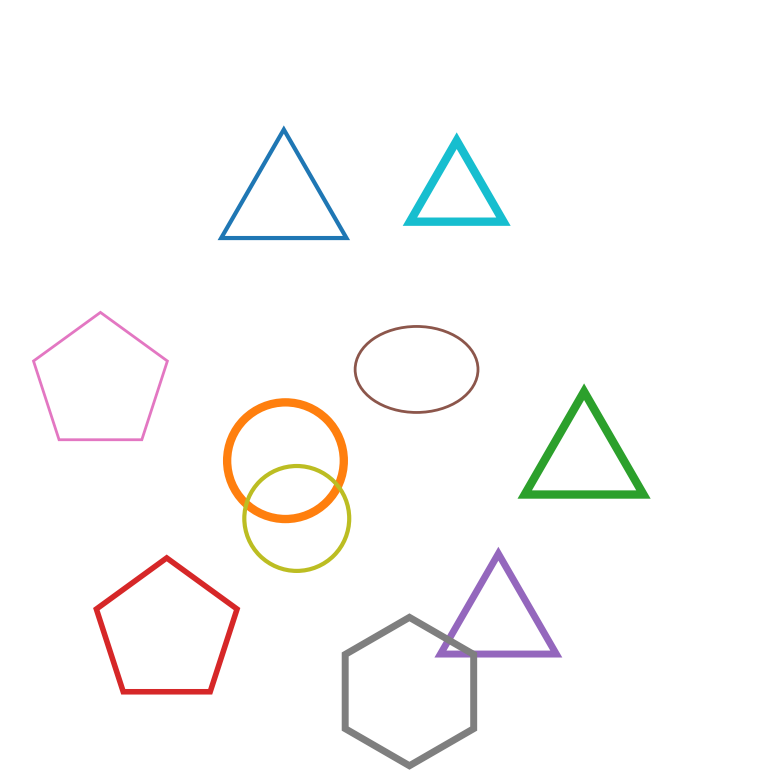[{"shape": "triangle", "thickness": 1.5, "radius": 0.47, "center": [0.369, 0.738]}, {"shape": "circle", "thickness": 3, "radius": 0.38, "center": [0.371, 0.402]}, {"shape": "triangle", "thickness": 3, "radius": 0.45, "center": [0.759, 0.402]}, {"shape": "pentagon", "thickness": 2, "radius": 0.48, "center": [0.217, 0.179]}, {"shape": "triangle", "thickness": 2.5, "radius": 0.43, "center": [0.647, 0.194]}, {"shape": "oval", "thickness": 1, "radius": 0.4, "center": [0.541, 0.52]}, {"shape": "pentagon", "thickness": 1, "radius": 0.46, "center": [0.13, 0.503]}, {"shape": "hexagon", "thickness": 2.5, "radius": 0.48, "center": [0.532, 0.102]}, {"shape": "circle", "thickness": 1.5, "radius": 0.34, "center": [0.385, 0.327]}, {"shape": "triangle", "thickness": 3, "radius": 0.35, "center": [0.593, 0.747]}]